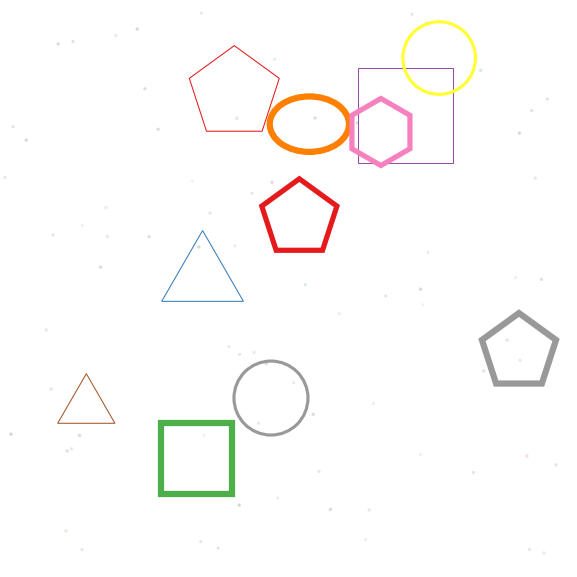[{"shape": "pentagon", "thickness": 0.5, "radius": 0.41, "center": [0.406, 0.838]}, {"shape": "pentagon", "thickness": 2.5, "radius": 0.34, "center": [0.518, 0.621]}, {"shape": "triangle", "thickness": 0.5, "radius": 0.41, "center": [0.351, 0.518]}, {"shape": "square", "thickness": 3, "radius": 0.31, "center": [0.34, 0.205]}, {"shape": "square", "thickness": 0.5, "radius": 0.41, "center": [0.702, 0.799]}, {"shape": "oval", "thickness": 3, "radius": 0.34, "center": [0.536, 0.784]}, {"shape": "circle", "thickness": 1.5, "radius": 0.31, "center": [0.76, 0.899]}, {"shape": "triangle", "thickness": 0.5, "radius": 0.29, "center": [0.149, 0.295]}, {"shape": "hexagon", "thickness": 2.5, "radius": 0.29, "center": [0.66, 0.771]}, {"shape": "pentagon", "thickness": 3, "radius": 0.34, "center": [0.899, 0.39]}, {"shape": "circle", "thickness": 1.5, "radius": 0.32, "center": [0.469, 0.31]}]